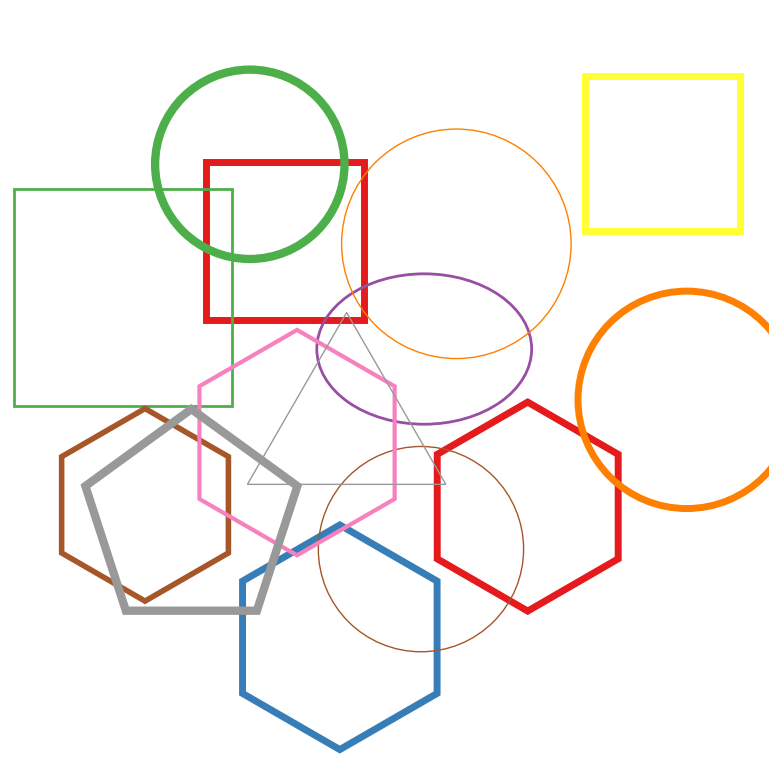[{"shape": "hexagon", "thickness": 2.5, "radius": 0.68, "center": [0.685, 0.342]}, {"shape": "square", "thickness": 2.5, "radius": 0.51, "center": [0.37, 0.687]}, {"shape": "hexagon", "thickness": 2.5, "radius": 0.73, "center": [0.441, 0.172]}, {"shape": "square", "thickness": 1, "radius": 0.71, "center": [0.16, 0.614]}, {"shape": "circle", "thickness": 3, "radius": 0.61, "center": [0.324, 0.787]}, {"shape": "oval", "thickness": 1, "radius": 0.7, "center": [0.551, 0.547]}, {"shape": "circle", "thickness": 0.5, "radius": 0.75, "center": [0.593, 0.683]}, {"shape": "circle", "thickness": 2.5, "radius": 0.71, "center": [0.892, 0.481]}, {"shape": "square", "thickness": 2.5, "radius": 0.5, "center": [0.86, 0.8]}, {"shape": "hexagon", "thickness": 2, "radius": 0.63, "center": [0.188, 0.344]}, {"shape": "circle", "thickness": 0.5, "radius": 0.67, "center": [0.547, 0.287]}, {"shape": "hexagon", "thickness": 1.5, "radius": 0.73, "center": [0.386, 0.425]}, {"shape": "triangle", "thickness": 0.5, "radius": 0.74, "center": [0.45, 0.445]}, {"shape": "pentagon", "thickness": 3, "radius": 0.72, "center": [0.249, 0.324]}]